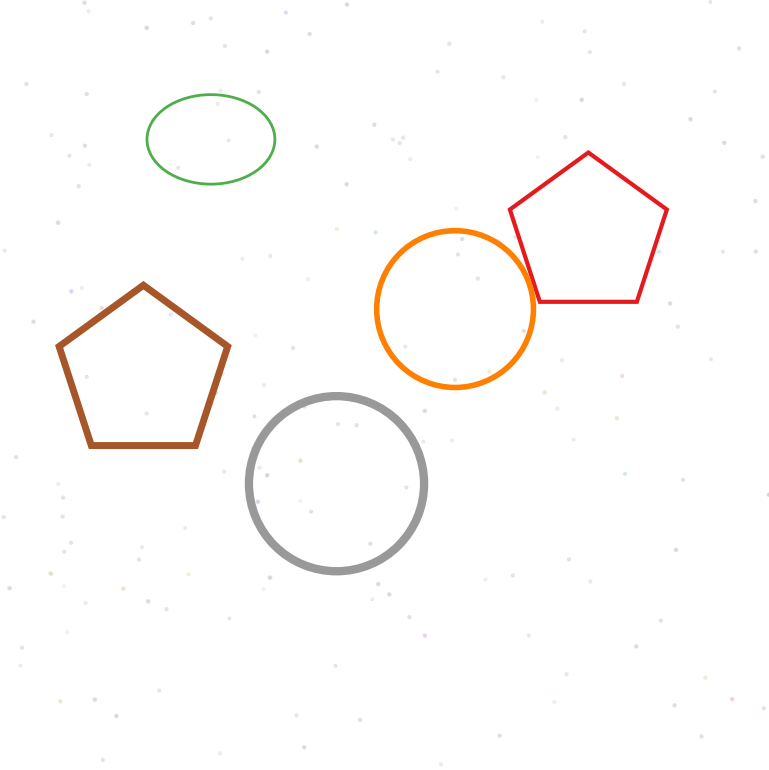[{"shape": "pentagon", "thickness": 1.5, "radius": 0.54, "center": [0.764, 0.695]}, {"shape": "oval", "thickness": 1, "radius": 0.42, "center": [0.274, 0.819]}, {"shape": "circle", "thickness": 2, "radius": 0.51, "center": [0.591, 0.599]}, {"shape": "pentagon", "thickness": 2.5, "radius": 0.58, "center": [0.186, 0.514]}, {"shape": "circle", "thickness": 3, "radius": 0.57, "center": [0.437, 0.372]}]